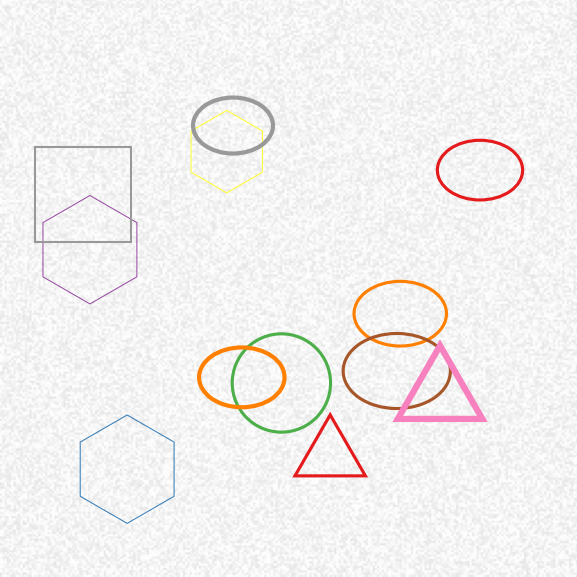[{"shape": "triangle", "thickness": 1.5, "radius": 0.35, "center": [0.572, 0.21]}, {"shape": "oval", "thickness": 1.5, "radius": 0.37, "center": [0.831, 0.705]}, {"shape": "hexagon", "thickness": 0.5, "radius": 0.47, "center": [0.22, 0.187]}, {"shape": "circle", "thickness": 1.5, "radius": 0.43, "center": [0.487, 0.336]}, {"shape": "hexagon", "thickness": 0.5, "radius": 0.47, "center": [0.156, 0.567]}, {"shape": "oval", "thickness": 2, "radius": 0.37, "center": [0.419, 0.346]}, {"shape": "oval", "thickness": 1.5, "radius": 0.4, "center": [0.693, 0.456]}, {"shape": "hexagon", "thickness": 0.5, "radius": 0.36, "center": [0.393, 0.737]}, {"shape": "oval", "thickness": 1.5, "radius": 0.46, "center": [0.687, 0.357]}, {"shape": "triangle", "thickness": 3, "radius": 0.42, "center": [0.762, 0.316]}, {"shape": "oval", "thickness": 2, "radius": 0.35, "center": [0.403, 0.782]}, {"shape": "square", "thickness": 1, "radius": 0.41, "center": [0.143, 0.662]}]